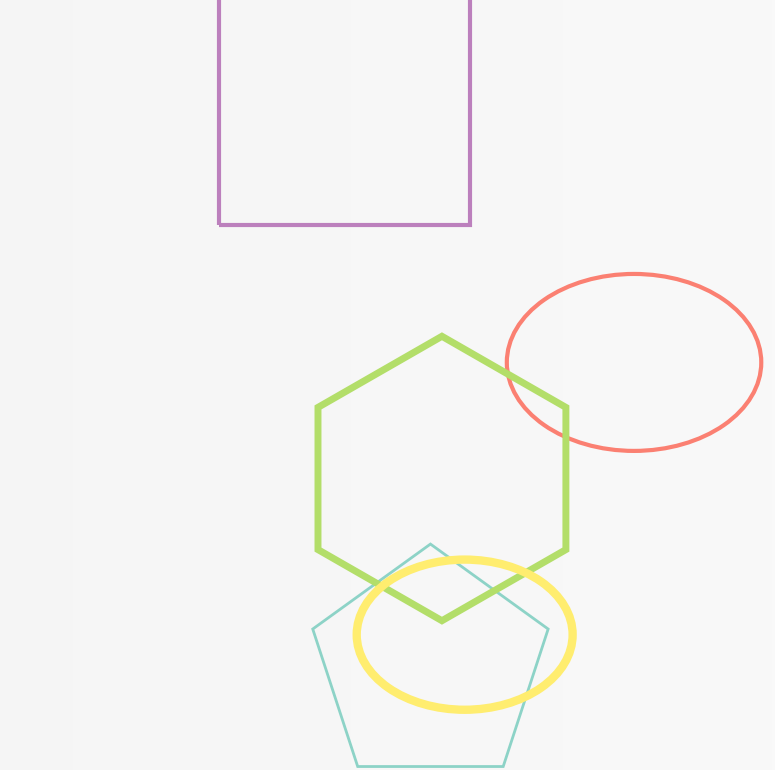[{"shape": "pentagon", "thickness": 1, "radius": 0.8, "center": [0.555, 0.134]}, {"shape": "oval", "thickness": 1.5, "radius": 0.82, "center": [0.818, 0.529]}, {"shape": "hexagon", "thickness": 2.5, "radius": 0.92, "center": [0.57, 0.379]}, {"shape": "square", "thickness": 1.5, "radius": 0.81, "center": [0.445, 0.87]}, {"shape": "oval", "thickness": 3, "radius": 0.7, "center": [0.6, 0.176]}]